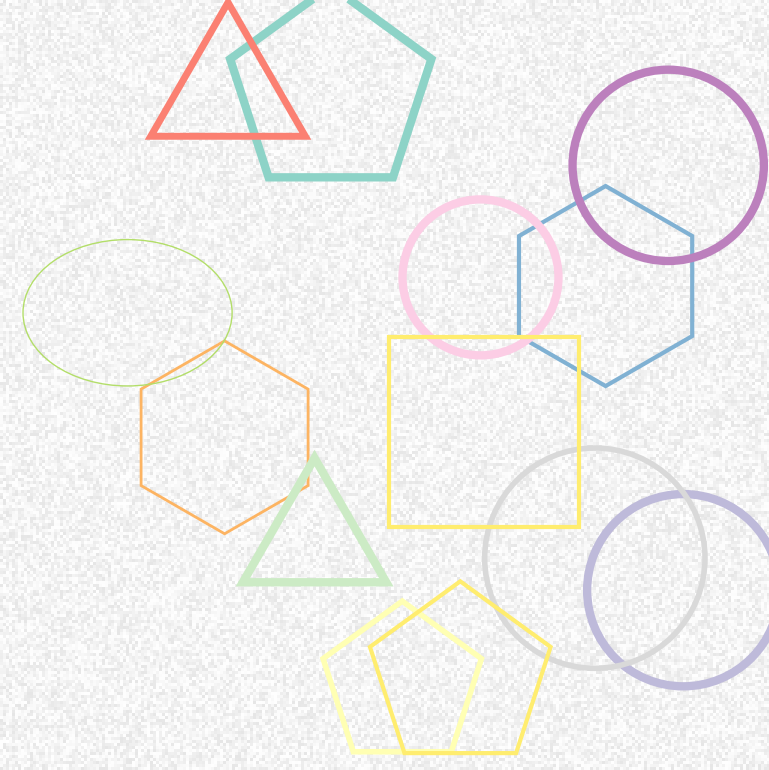[{"shape": "pentagon", "thickness": 3, "radius": 0.69, "center": [0.43, 0.881]}, {"shape": "pentagon", "thickness": 2, "radius": 0.54, "center": [0.522, 0.111]}, {"shape": "circle", "thickness": 3, "radius": 0.62, "center": [0.887, 0.234]}, {"shape": "triangle", "thickness": 2.5, "radius": 0.58, "center": [0.296, 0.881]}, {"shape": "hexagon", "thickness": 1.5, "radius": 0.65, "center": [0.786, 0.629]}, {"shape": "hexagon", "thickness": 1, "radius": 0.63, "center": [0.292, 0.432]}, {"shape": "oval", "thickness": 0.5, "radius": 0.68, "center": [0.166, 0.594]}, {"shape": "circle", "thickness": 3, "radius": 0.51, "center": [0.624, 0.64]}, {"shape": "circle", "thickness": 2, "radius": 0.72, "center": [0.773, 0.275]}, {"shape": "circle", "thickness": 3, "radius": 0.62, "center": [0.868, 0.785]}, {"shape": "triangle", "thickness": 3, "radius": 0.54, "center": [0.409, 0.298]}, {"shape": "pentagon", "thickness": 1.5, "radius": 0.62, "center": [0.598, 0.122]}, {"shape": "square", "thickness": 1.5, "radius": 0.62, "center": [0.629, 0.439]}]